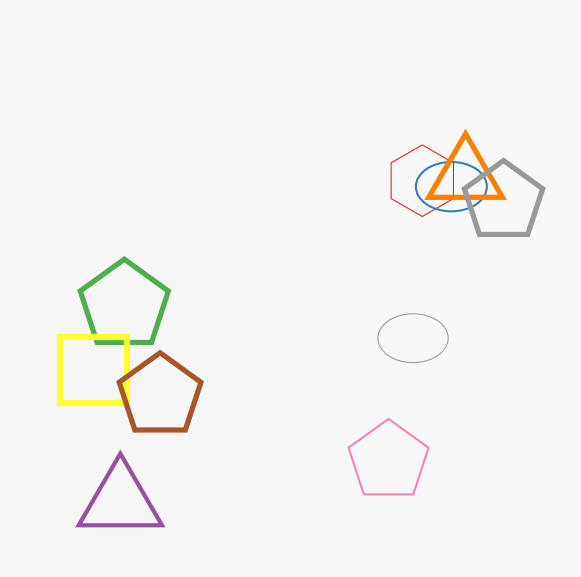[{"shape": "hexagon", "thickness": 0.5, "radius": 0.31, "center": [0.727, 0.686]}, {"shape": "oval", "thickness": 1, "radius": 0.31, "center": [0.777, 0.676]}, {"shape": "pentagon", "thickness": 2.5, "radius": 0.4, "center": [0.214, 0.471]}, {"shape": "triangle", "thickness": 2, "radius": 0.41, "center": [0.207, 0.131]}, {"shape": "triangle", "thickness": 2.5, "radius": 0.37, "center": [0.801, 0.694]}, {"shape": "square", "thickness": 3, "radius": 0.29, "center": [0.161, 0.358]}, {"shape": "pentagon", "thickness": 2.5, "radius": 0.37, "center": [0.275, 0.314]}, {"shape": "pentagon", "thickness": 1, "radius": 0.36, "center": [0.668, 0.202]}, {"shape": "pentagon", "thickness": 2.5, "radius": 0.35, "center": [0.866, 0.65]}, {"shape": "oval", "thickness": 0.5, "radius": 0.3, "center": [0.711, 0.414]}]